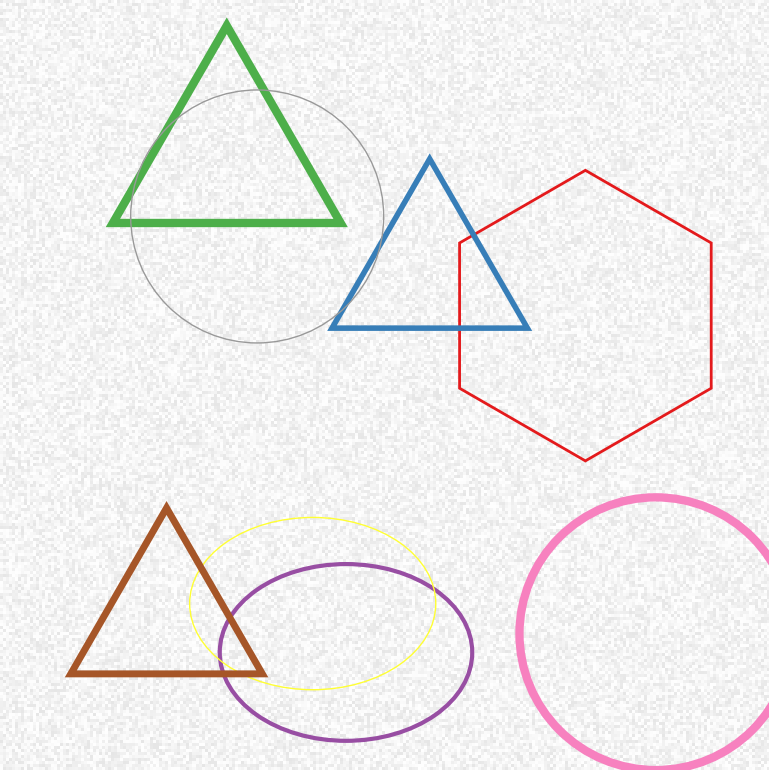[{"shape": "hexagon", "thickness": 1, "radius": 0.94, "center": [0.76, 0.59]}, {"shape": "triangle", "thickness": 2, "radius": 0.73, "center": [0.558, 0.647]}, {"shape": "triangle", "thickness": 3, "radius": 0.85, "center": [0.294, 0.796]}, {"shape": "oval", "thickness": 1.5, "radius": 0.82, "center": [0.449, 0.153]}, {"shape": "oval", "thickness": 0.5, "radius": 0.8, "center": [0.406, 0.216]}, {"shape": "triangle", "thickness": 2.5, "radius": 0.72, "center": [0.216, 0.197]}, {"shape": "circle", "thickness": 3, "radius": 0.89, "center": [0.852, 0.177]}, {"shape": "circle", "thickness": 0.5, "radius": 0.82, "center": [0.334, 0.719]}]